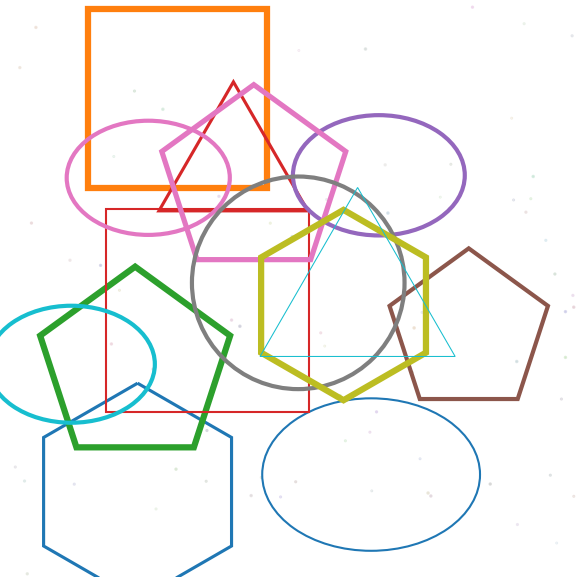[{"shape": "hexagon", "thickness": 1.5, "radius": 0.94, "center": [0.238, 0.148]}, {"shape": "oval", "thickness": 1, "radius": 0.94, "center": [0.643, 0.177]}, {"shape": "square", "thickness": 3, "radius": 0.77, "center": [0.307, 0.828]}, {"shape": "pentagon", "thickness": 3, "radius": 0.86, "center": [0.234, 0.364]}, {"shape": "triangle", "thickness": 1.5, "radius": 0.74, "center": [0.404, 0.708]}, {"shape": "square", "thickness": 1, "radius": 0.88, "center": [0.359, 0.462]}, {"shape": "oval", "thickness": 2, "radius": 0.74, "center": [0.656, 0.696]}, {"shape": "pentagon", "thickness": 2, "radius": 0.72, "center": [0.812, 0.425]}, {"shape": "pentagon", "thickness": 2.5, "radius": 0.84, "center": [0.439, 0.685]}, {"shape": "oval", "thickness": 2, "radius": 0.71, "center": [0.257, 0.691]}, {"shape": "circle", "thickness": 2, "radius": 0.92, "center": [0.516, 0.509]}, {"shape": "hexagon", "thickness": 3, "radius": 0.82, "center": [0.595, 0.471]}, {"shape": "oval", "thickness": 2, "radius": 0.72, "center": [0.123, 0.368]}, {"shape": "triangle", "thickness": 0.5, "radius": 0.98, "center": [0.619, 0.479]}]